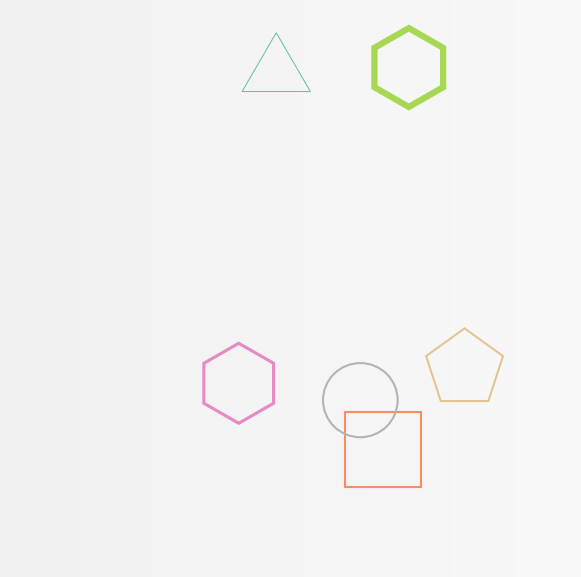[{"shape": "triangle", "thickness": 0.5, "radius": 0.34, "center": [0.475, 0.875]}, {"shape": "square", "thickness": 1, "radius": 0.33, "center": [0.659, 0.221]}, {"shape": "hexagon", "thickness": 1.5, "radius": 0.35, "center": [0.411, 0.335]}, {"shape": "hexagon", "thickness": 3, "radius": 0.34, "center": [0.703, 0.882]}, {"shape": "pentagon", "thickness": 1, "radius": 0.35, "center": [0.799, 0.361]}, {"shape": "circle", "thickness": 1, "radius": 0.32, "center": [0.62, 0.306]}]